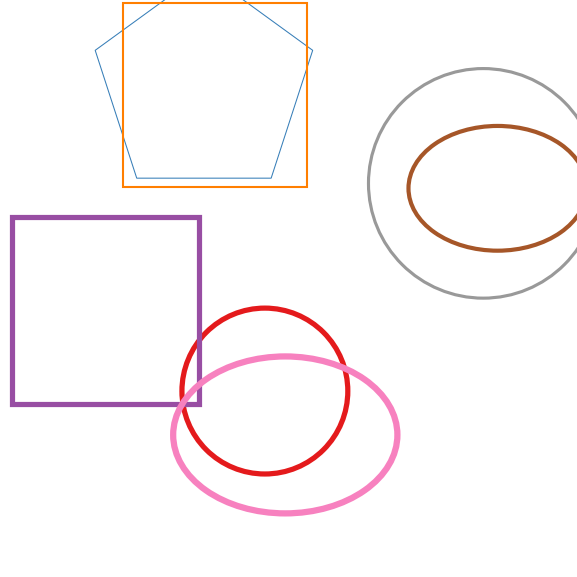[{"shape": "circle", "thickness": 2.5, "radius": 0.72, "center": [0.459, 0.322]}, {"shape": "pentagon", "thickness": 0.5, "radius": 0.99, "center": [0.353, 0.851]}, {"shape": "square", "thickness": 2.5, "radius": 0.81, "center": [0.183, 0.462]}, {"shape": "square", "thickness": 1, "radius": 0.79, "center": [0.373, 0.835]}, {"shape": "oval", "thickness": 2, "radius": 0.77, "center": [0.862, 0.673]}, {"shape": "oval", "thickness": 3, "radius": 0.97, "center": [0.494, 0.246]}, {"shape": "circle", "thickness": 1.5, "radius": 0.99, "center": [0.837, 0.682]}]